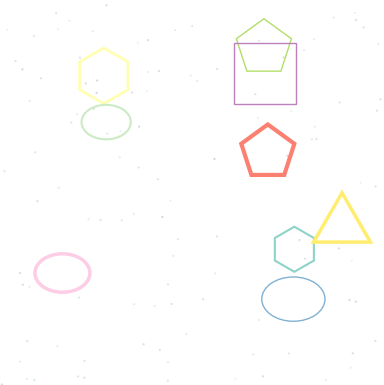[{"shape": "hexagon", "thickness": 1.5, "radius": 0.29, "center": [0.765, 0.353]}, {"shape": "hexagon", "thickness": 2, "radius": 0.36, "center": [0.27, 0.803]}, {"shape": "pentagon", "thickness": 3, "radius": 0.36, "center": [0.696, 0.604]}, {"shape": "oval", "thickness": 1, "radius": 0.41, "center": [0.762, 0.223]}, {"shape": "pentagon", "thickness": 1, "radius": 0.38, "center": [0.685, 0.876]}, {"shape": "oval", "thickness": 2.5, "radius": 0.36, "center": [0.162, 0.291]}, {"shape": "square", "thickness": 1, "radius": 0.4, "center": [0.688, 0.809]}, {"shape": "oval", "thickness": 1.5, "radius": 0.32, "center": [0.276, 0.683]}, {"shape": "triangle", "thickness": 2.5, "radius": 0.43, "center": [0.888, 0.414]}]